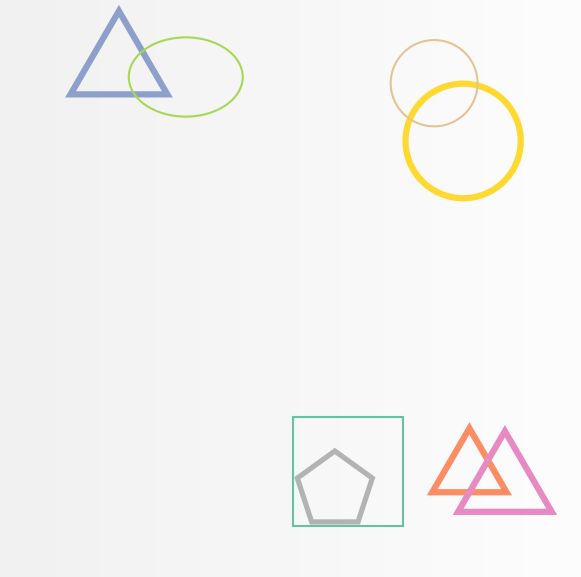[{"shape": "square", "thickness": 1, "radius": 0.47, "center": [0.599, 0.183]}, {"shape": "triangle", "thickness": 3, "radius": 0.37, "center": [0.808, 0.184]}, {"shape": "triangle", "thickness": 3, "radius": 0.48, "center": [0.205, 0.884]}, {"shape": "triangle", "thickness": 3, "radius": 0.47, "center": [0.869, 0.159]}, {"shape": "oval", "thickness": 1, "radius": 0.49, "center": [0.32, 0.866]}, {"shape": "circle", "thickness": 3, "radius": 0.5, "center": [0.797, 0.755]}, {"shape": "circle", "thickness": 1, "radius": 0.37, "center": [0.747, 0.855]}, {"shape": "pentagon", "thickness": 2.5, "radius": 0.34, "center": [0.576, 0.15]}]